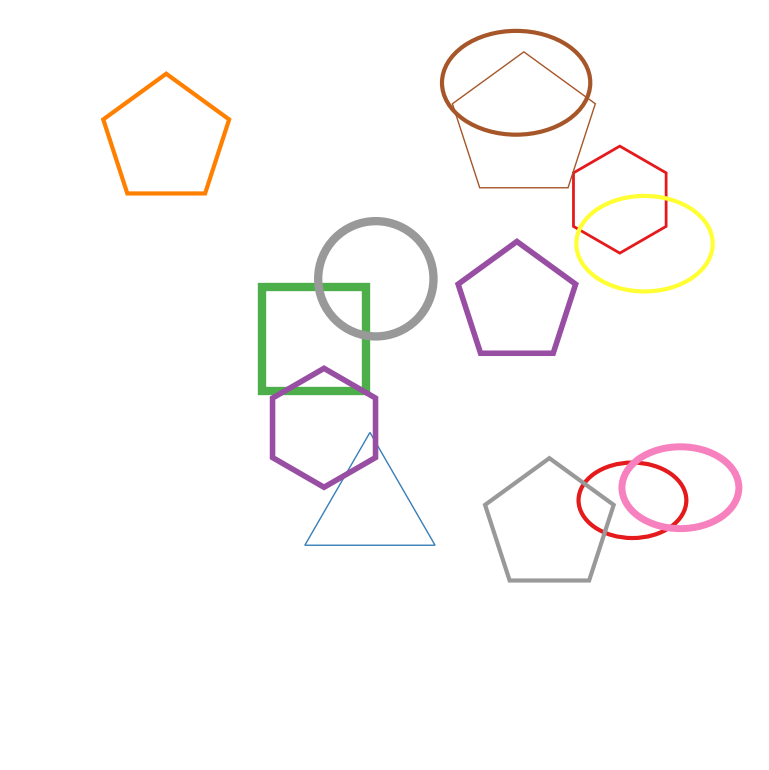[{"shape": "hexagon", "thickness": 1, "radius": 0.35, "center": [0.805, 0.741]}, {"shape": "oval", "thickness": 1.5, "radius": 0.35, "center": [0.821, 0.35]}, {"shape": "triangle", "thickness": 0.5, "radius": 0.49, "center": [0.48, 0.341]}, {"shape": "square", "thickness": 3, "radius": 0.34, "center": [0.408, 0.56]}, {"shape": "pentagon", "thickness": 2, "radius": 0.4, "center": [0.671, 0.606]}, {"shape": "hexagon", "thickness": 2, "radius": 0.39, "center": [0.421, 0.444]}, {"shape": "pentagon", "thickness": 1.5, "radius": 0.43, "center": [0.216, 0.818]}, {"shape": "oval", "thickness": 1.5, "radius": 0.44, "center": [0.837, 0.684]}, {"shape": "oval", "thickness": 1.5, "radius": 0.48, "center": [0.67, 0.892]}, {"shape": "pentagon", "thickness": 0.5, "radius": 0.49, "center": [0.68, 0.835]}, {"shape": "oval", "thickness": 2.5, "radius": 0.38, "center": [0.884, 0.367]}, {"shape": "pentagon", "thickness": 1.5, "radius": 0.44, "center": [0.713, 0.317]}, {"shape": "circle", "thickness": 3, "radius": 0.37, "center": [0.488, 0.638]}]